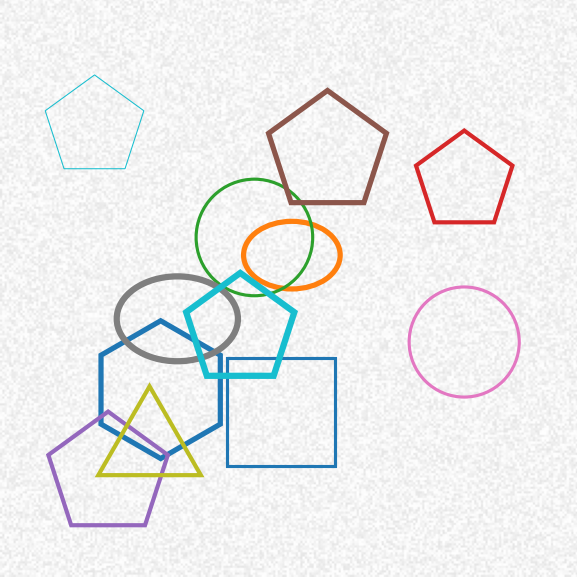[{"shape": "hexagon", "thickness": 2.5, "radius": 0.6, "center": [0.278, 0.324]}, {"shape": "square", "thickness": 1.5, "radius": 0.47, "center": [0.487, 0.285]}, {"shape": "oval", "thickness": 2.5, "radius": 0.42, "center": [0.505, 0.557]}, {"shape": "circle", "thickness": 1.5, "radius": 0.5, "center": [0.441, 0.588]}, {"shape": "pentagon", "thickness": 2, "radius": 0.44, "center": [0.804, 0.685]}, {"shape": "pentagon", "thickness": 2, "radius": 0.54, "center": [0.187, 0.178]}, {"shape": "pentagon", "thickness": 2.5, "radius": 0.54, "center": [0.567, 0.735]}, {"shape": "circle", "thickness": 1.5, "radius": 0.48, "center": [0.804, 0.407]}, {"shape": "oval", "thickness": 3, "radius": 0.52, "center": [0.307, 0.447]}, {"shape": "triangle", "thickness": 2, "radius": 0.51, "center": [0.259, 0.228]}, {"shape": "pentagon", "thickness": 3, "radius": 0.49, "center": [0.416, 0.428]}, {"shape": "pentagon", "thickness": 0.5, "radius": 0.45, "center": [0.164, 0.78]}]